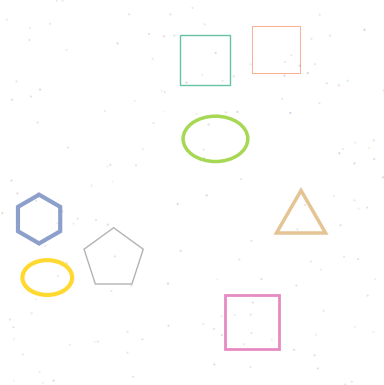[{"shape": "square", "thickness": 1, "radius": 0.33, "center": [0.533, 0.843]}, {"shape": "square", "thickness": 0.5, "radius": 0.31, "center": [0.717, 0.871]}, {"shape": "hexagon", "thickness": 3, "radius": 0.32, "center": [0.102, 0.431]}, {"shape": "square", "thickness": 2, "radius": 0.35, "center": [0.656, 0.163]}, {"shape": "oval", "thickness": 2.5, "radius": 0.42, "center": [0.56, 0.639]}, {"shape": "oval", "thickness": 3, "radius": 0.32, "center": [0.123, 0.279]}, {"shape": "triangle", "thickness": 2.5, "radius": 0.37, "center": [0.782, 0.432]}, {"shape": "pentagon", "thickness": 1, "radius": 0.4, "center": [0.295, 0.328]}]